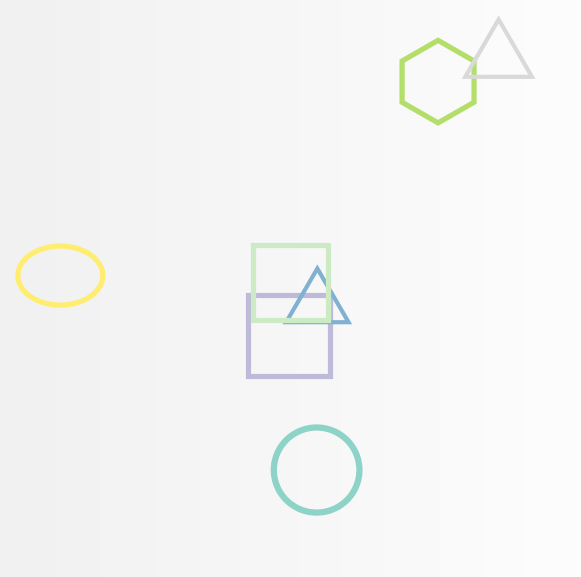[{"shape": "circle", "thickness": 3, "radius": 0.37, "center": [0.545, 0.185]}, {"shape": "square", "thickness": 2.5, "radius": 0.35, "center": [0.496, 0.418]}, {"shape": "triangle", "thickness": 2, "radius": 0.31, "center": [0.546, 0.472]}, {"shape": "hexagon", "thickness": 2.5, "radius": 0.36, "center": [0.754, 0.858]}, {"shape": "triangle", "thickness": 2, "radius": 0.33, "center": [0.858, 0.899]}, {"shape": "square", "thickness": 2.5, "radius": 0.32, "center": [0.5, 0.511]}, {"shape": "oval", "thickness": 2.5, "radius": 0.37, "center": [0.104, 0.522]}]